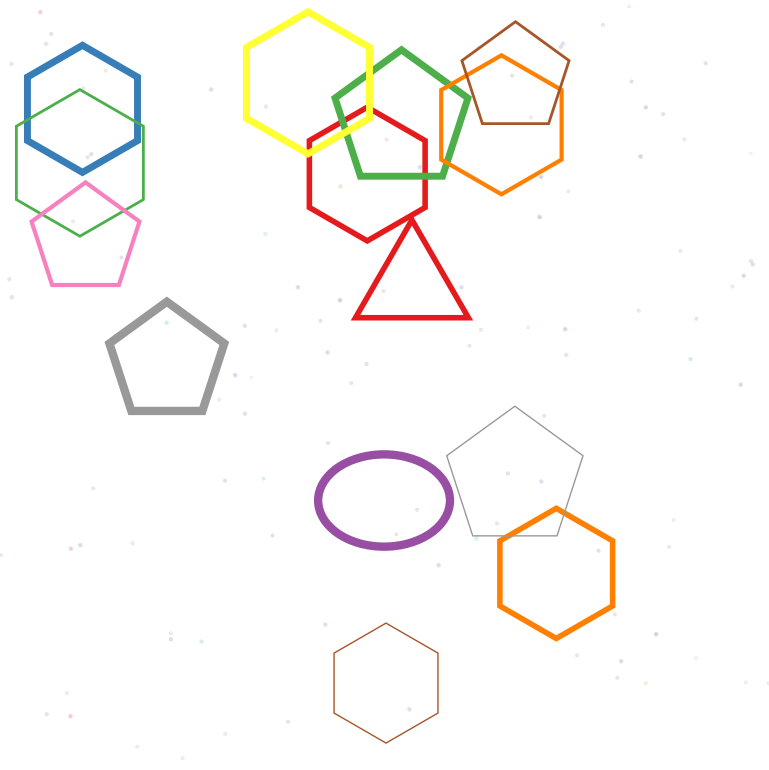[{"shape": "hexagon", "thickness": 2, "radius": 0.43, "center": [0.477, 0.774]}, {"shape": "triangle", "thickness": 2, "radius": 0.42, "center": [0.535, 0.63]}, {"shape": "hexagon", "thickness": 2.5, "radius": 0.41, "center": [0.107, 0.859]}, {"shape": "hexagon", "thickness": 1, "radius": 0.48, "center": [0.104, 0.788]}, {"shape": "pentagon", "thickness": 2.5, "radius": 0.45, "center": [0.521, 0.845]}, {"shape": "oval", "thickness": 3, "radius": 0.43, "center": [0.499, 0.35]}, {"shape": "hexagon", "thickness": 1.5, "radius": 0.45, "center": [0.651, 0.838]}, {"shape": "hexagon", "thickness": 2, "radius": 0.42, "center": [0.722, 0.255]}, {"shape": "hexagon", "thickness": 2.5, "radius": 0.46, "center": [0.4, 0.892]}, {"shape": "hexagon", "thickness": 0.5, "radius": 0.39, "center": [0.501, 0.113]}, {"shape": "pentagon", "thickness": 1, "radius": 0.37, "center": [0.669, 0.899]}, {"shape": "pentagon", "thickness": 1.5, "radius": 0.37, "center": [0.111, 0.689]}, {"shape": "pentagon", "thickness": 3, "radius": 0.39, "center": [0.217, 0.53]}, {"shape": "pentagon", "thickness": 0.5, "radius": 0.47, "center": [0.669, 0.379]}]